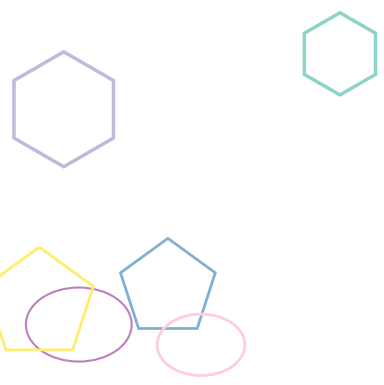[{"shape": "hexagon", "thickness": 2.5, "radius": 0.53, "center": [0.883, 0.86]}, {"shape": "hexagon", "thickness": 2.5, "radius": 0.75, "center": [0.166, 0.716]}, {"shape": "pentagon", "thickness": 2, "radius": 0.65, "center": [0.436, 0.251]}, {"shape": "oval", "thickness": 2, "radius": 0.57, "center": [0.522, 0.104]}, {"shape": "oval", "thickness": 1.5, "radius": 0.69, "center": [0.205, 0.157]}, {"shape": "pentagon", "thickness": 2, "radius": 0.74, "center": [0.102, 0.21]}]